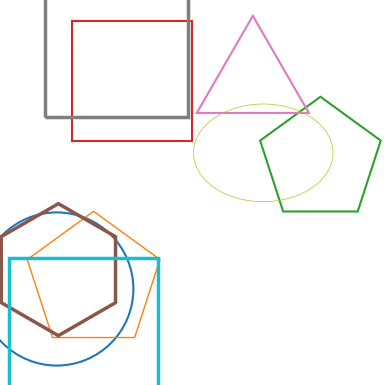[{"shape": "circle", "thickness": 1.5, "radius": 0.99, "center": [0.148, 0.249]}, {"shape": "pentagon", "thickness": 1, "radius": 0.91, "center": [0.243, 0.27]}, {"shape": "pentagon", "thickness": 1.5, "radius": 0.82, "center": [0.832, 0.584]}, {"shape": "square", "thickness": 1.5, "radius": 0.78, "center": [0.342, 0.79]}, {"shape": "hexagon", "thickness": 2.5, "radius": 0.86, "center": [0.152, 0.3]}, {"shape": "triangle", "thickness": 1.5, "radius": 0.84, "center": [0.657, 0.791]}, {"shape": "square", "thickness": 2.5, "radius": 0.93, "center": [0.303, 0.881]}, {"shape": "oval", "thickness": 0.5, "radius": 0.91, "center": [0.684, 0.603]}, {"shape": "square", "thickness": 2.5, "radius": 0.97, "center": [0.218, 0.136]}]